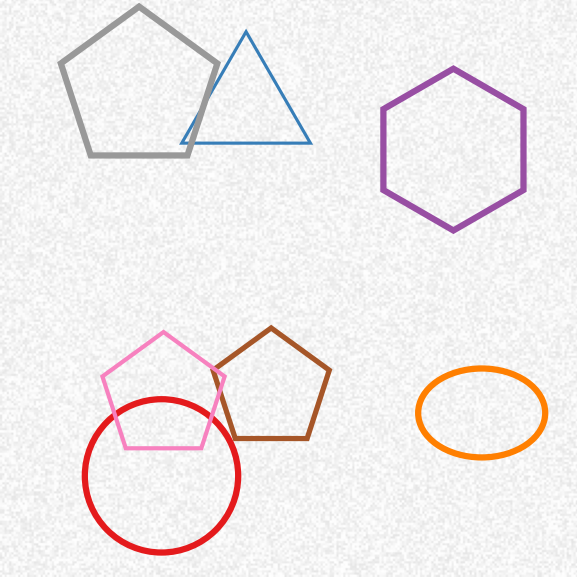[{"shape": "circle", "thickness": 3, "radius": 0.66, "center": [0.28, 0.175]}, {"shape": "triangle", "thickness": 1.5, "radius": 0.64, "center": [0.426, 0.816]}, {"shape": "hexagon", "thickness": 3, "radius": 0.7, "center": [0.785, 0.74]}, {"shape": "oval", "thickness": 3, "radius": 0.55, "center": [0.834, 0.284]}, {"shape": "pentagon", "thickness": 2.5, "radius": 0.53, "center": [0.47, 0.325]}, {"shape": "pentagon", "thickness": 2, "radius": 0.56, "center": [0.283, 0.313]}, {"shape": "pentagon", "thickness": 3, "radius": 0.71, "center": [0.241, 0.845]}]